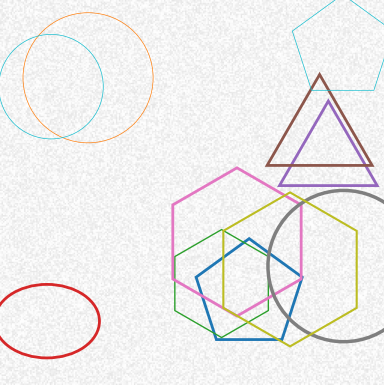[{"shape": "pentagon", "thickness": 2, "radius": 0.72, "center": [0.647, 0.235]}, {"shape": "circle", "thickness": 0.5, "radius": 0.84, "center": [0.229, 0.798]}, {"shape": "hexagon", "thickness": 1, "radius": 0.7, "center": [0.576, 0.263]}, {"shape": "oval", "thickness": 2, "radius": 0.68, "center": [0.122, 0.166]}, {"shape": "triangle", "thickness": 2, "radius": 0.73, "center": [0.853, 0.591]}, {"shape": "triangle", "thickness": 2, "radius": 0.79, "center": [0.83, 0.649]}, {"shape": "hexagon", "thickness": 2, "radius": 0.96, "center": [0.616, 0.372]}, {"shape": "circle", "thickness": 2.5, "radius": 0.98, "center": [0.892, 0.309]}, {"shape": "hexagon", "thickness": 1.5, "radius": 1.0, "center": [0.753, 0.3]}, {"shape": "circle", "thickness": 0.5, "radius": 0.68, "center": [0.133, 0.775]}, {"shape": "pentagon", "thickness": 0.5, "radius": 0.69, "center": [0.89, 0.877]}]